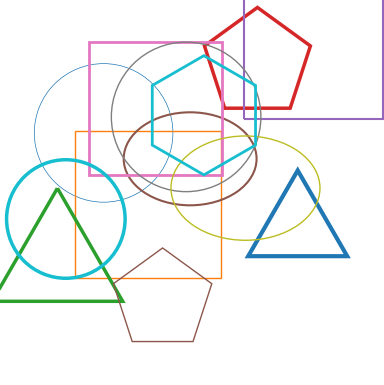[{"shape": "circle", "thickness": 0.5, "radius": 0.9, "center": [0.269, 0.655]}, {"shape": "triangle", "thickness": 3, "radius": 0.74, "center": [0.773, 0.409]}, {"shape": "square", "thickness": 1, "radius": 0.95, "center": [0.384, 0.468]}, {"shape": "triangle", "thickness": 2.5, "radius": 0.98, "center": [0.149, 0.315]}, {"shape": "pentagon", "thickness": 2.5, "radius": 0.72, "center": [0.669, 0.836]}, {"shape": "square", "thickness": 1.5, "radius": 0.91, "center": [0.814, 0.872]}, {"shape": "oval", "thickness": 1.5, "radius": 0.86, "center": [0.494, 0.588]}, {"shape": "pentagon", "thickness": 1, "radius": 0.67, "center": [0.422, 0.222]}, {"shape": "square", "thickness": 2, "radius": 0.87, "center": [0.404, 0.719]}, {"shape": "circle", "thickness": 1, "radius": 0.97, "center": [0.483, 0.696]}, {"shape": "oval", "thickness": 1, "radius": 0.97, "center": [0.638, 0.511]}, {"shape": "hexagon", "thickness": 2, "radius": 0.77, "center": [0.53, 0.701]}, {"shape": "circle", "thickness": 2.5, "radius": 0.77, "center": [0.171, 0.431]}]